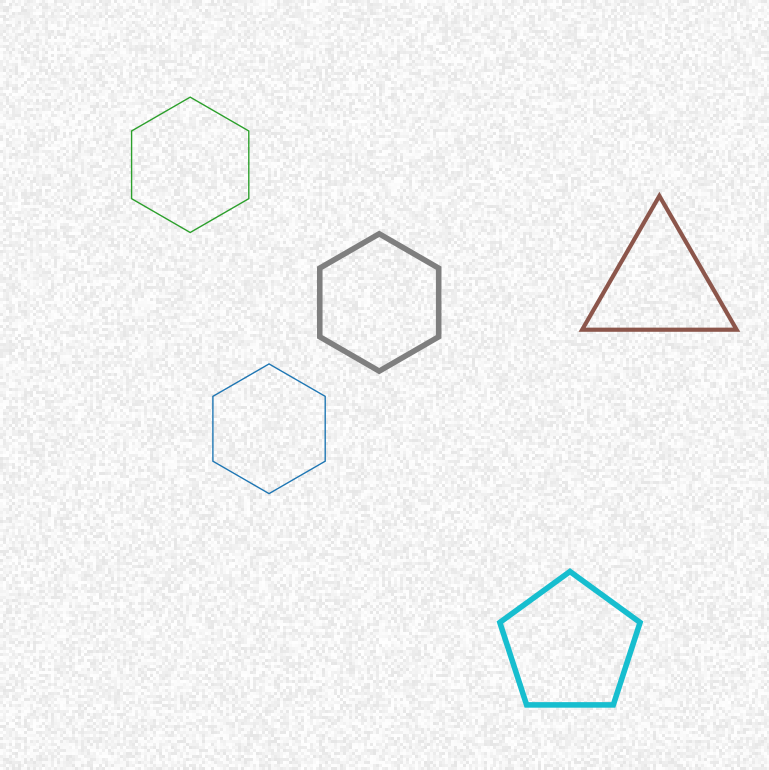[{"shape": "hexagon", "thickness": 0.5, "radius": 0.42, "center": [0.349, 0.443]}, {"shape": "hexagon", "thickness": 0.5, "radius": 0.44, "center": [0.247, 0.786]}, {"shape": "triangle", "thickness": 1.5, "radius": 0.58, "center": [0.856, 0.63]}, {"shape": "hexagon", "thickness": 2, "radius": 0.45, "center": [0.492, 0.607]}, {"shape": "pentagon", "thickness": 2, "radius": 0.48, "center": [0.74, 0.162]}]